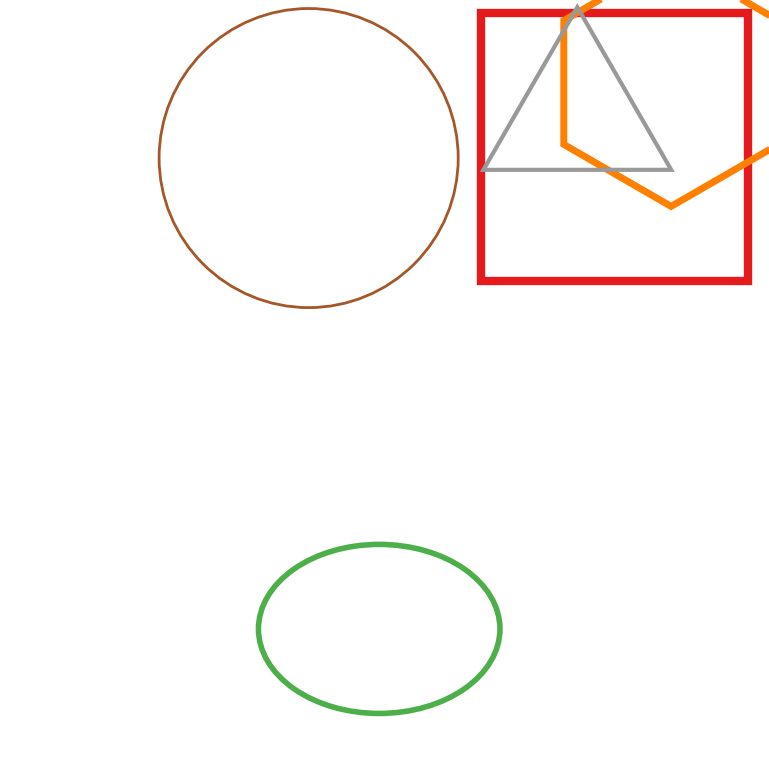[{"shape": "square", "thickness": 3, "radius": 0.87, "center": [0.798, 0.809]}, {"shape": "oval", "thickness": 2, "radius": 0.78, "center": [0.492, 0.183]}, {"shape": "hexagon", "thickness": 2.5, "radius": 0.8, "center": [0.872, 0.893]}, {"shape": "circle", "thickness": 1, "radius": 0.97, "center": [0.401, 0.795]}, {"shape": "triangle", "thickness": 1.5, "radius": 0.7, "center": [0.75, 0.85]}]